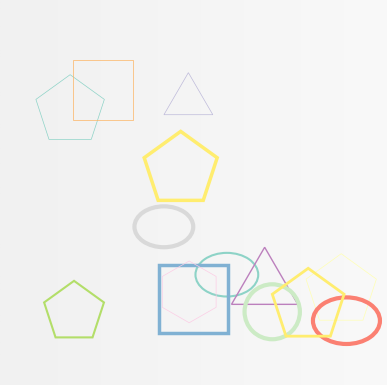[{"shape": "pentagon", "thickness": 0.5, "radius": 0.46, "center": [0.181, 0.713]}, {"shape": "oval", "thickness": 1.5, "radius": 0.4, "center": [0.585, 0.287]}, {"shape": "pentagon", "thickness": 0.5, "radius": 0.48, "center": [0.881, 0.246]}, {"shape": "triangle", "thickness": 0.5, "radius": 0.36, "center": [0.486, 0.738]}, {"shape": "oval", "thickness": 3, "radius": 0.43, "center": [0.894, 0.167]}, {"shape": "square", "thickness": 2.5, "radius": 0.44, "center": [0.499, 0.223]}, {"shape": "square", "thickness": 0.5, "radius": 0.39, "center": [0.265, 0.766]}, {"shape": "pentagon", "thickness": 1.5, "radius": 0.41, "center": [0.191, 0.189]}, {"shape": "hexagon", "thickness": 0.5, "radius": 0.4, "center": [0.488, 0.242]}, {"shape": "oval", "thickness": 3, "radius": 0.38, "center": [0.423, 0.411]}, {"shape": "triangle", "thickness": 1, "radius": 0.49, "center": [0.683, 0.259]}, {"shape": "circle", "thickness": 3, "radius": 0.36, "center": [0.702, 0.19]}, {"shape": "pentagon", "thickness": 2, "radius": 0.49, "center": [0.795, 0.206]}, {"shape": "pentagon", "thickness": 2.5, "radius": 0.5, "center": [0.466, 0.56]}]